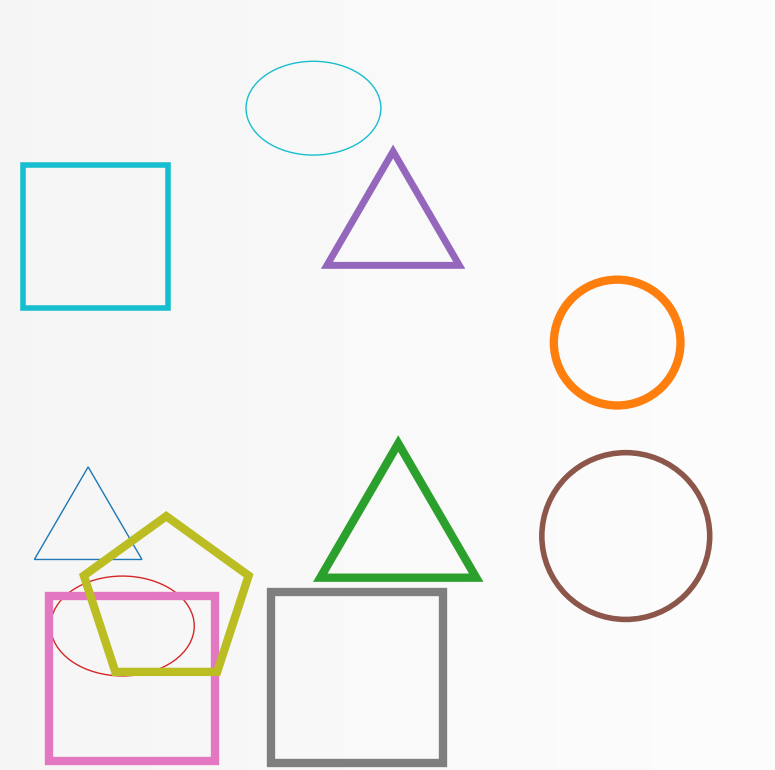[{"shape": "triangle", "thickness": 0.5, "radius": 0.4, "center": [0.114, 0.313]}, {"shape": "circle", "thickness": 3, "radius": 0.41, "center": [0.796, 0.555]}, {"shape": "triangle", "thickness": 3, "radius": 0.58, "center": [0.514, 0.308]}, {"shape": "oval", "thickness": 0.5, "radius": 0.46, "center": [0.158, 0.187]}, {"shape": "triangle", "thickness": 2.5, "radius": 0.49, "center": [0.507, 0.705]}, {"shape": "circle", "thickness": 2, "radius": 0.54, "center": [0.807, 0.304]}, {"shape": "square", "thickness": 3, "radius": 0.54, "center": [0.17, 0.119]}, {"shape": "square", "thickness": 3, "radius": 0.55, "center": [0.46, 0.121]}, {"shape": "pentagon", "thickness": 3, "radius": 0.56, "center": [0.215, 0.218]}, {"shape": "oval", "thickness": 0.5, "radius": 0.44, "center": [0.404, 0.86]}, {"shape": "square", "thickness": 2, "radius": 0.47, "center": [0.123, 0.693]}]